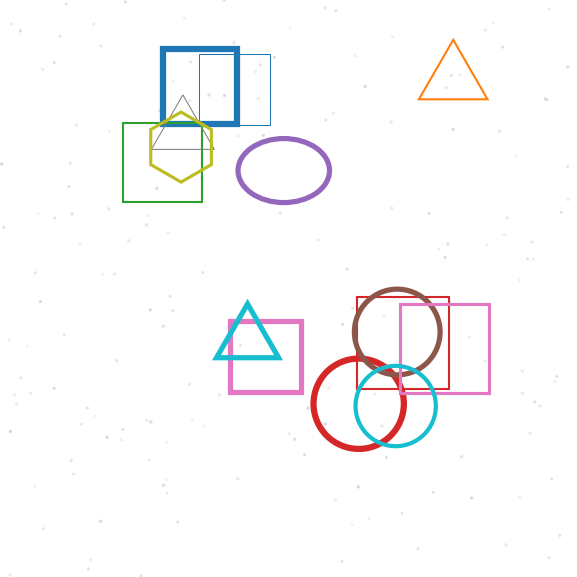[{"shape": "square", "thickness": 0.5, "radius": 0.31, "center": [0.406, 0.844]}, {"shape": "square", "thickness": 3, "radius": 0.32, "center": [0.347, 0.849]}, {"shape": "triangle", "thickness": 1, "radius": 0.34, "center": [0.785, 0.861]}, {"shape": "square", "thickness": 1, "radius": 0.34, "center": [0.281, 0.717]}, {"shape": "square", "thickness": 1, "radius": 0.4, "center": [0.698, 0.405]}, {"shape": "circle", "thickness": 3, "radius": 0.39, "center": [0.621, 0.3]}, {"shape": "oval", "thickness": 2.5, "radius": 0.4, "center": [0.491, 0.704]}, {"shape": "circle", "thickness": 2.5, "radius": 0.37, "center": [0.688, 0.424]}, {"shape": "square", "thickness": 1.5, "radius": 0.38, "center": [0.77, 0.396]}, {"shape": "square", "thickness": 2.5, "radius": 0.31, "center": [0.46, 0.381]}, {"shape": "triangle", "thickness": 0.5, "radius": 0.31, "center": [0.317, 0.772]}, {"shape": "hexagon", "thickness": 1.5, "radius": 0.3, "center": [0.314, 0.744]}, {"shape": "triangle", "thickness": 2.5, "radius": 0.31, "center": [0.429, 0.411]}, {"shape": "circle", "thickness": 2, "radius": 0.35, "center": [0.685, 0.296]}]